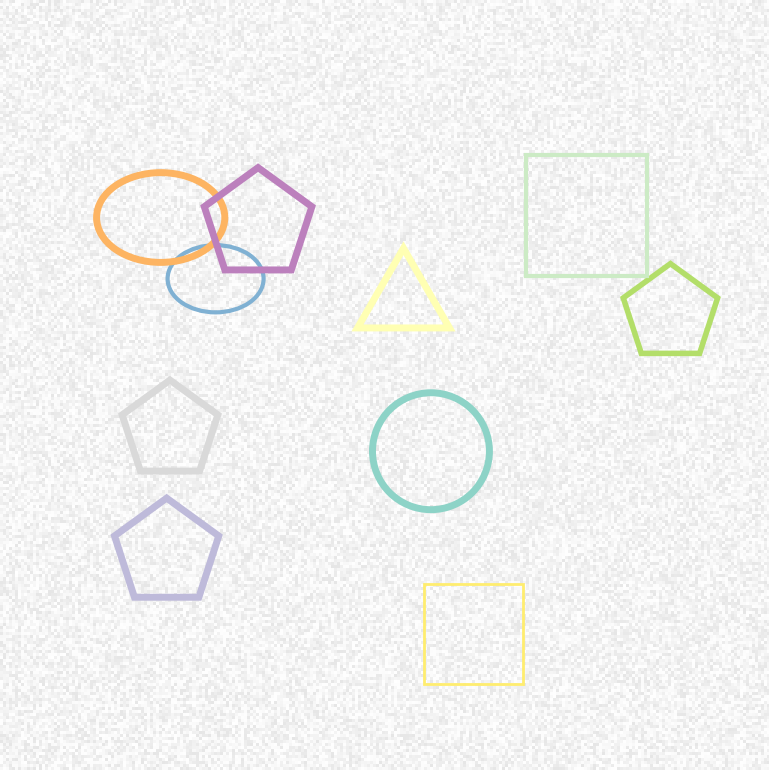[{"shape": "circle", "thickness": 2.5, "radius": 0.38, "center": [0.56, 0.414]}, {"shape": "triangle", "thickness": 2.5, "radius": 0.35, "center": [0.524, 0.609]}, {"shape": "pentagon", "thickness": 2.5, "radius": 0.36, "center": [0.216, 0.282]}, {"shape": "oval", "thickness": 1.5, "radius": 0.31, "center": [0.28, 0.638]}, {"shape": "oval", "thickness": 2.5, "radius": 0.42, "center": [0.209, 0.718]}, {"shape": "pentagon", "thickness": 2, "radius": 0.32, "center": [0.871, 0.593]}, {"shape": "pentagon", "thickness": 2.5, "radius": 0.33, "center": [0.221, 0.441]}, {"shape": "pentagon", "thickness": 2.5, "radius": 0.37, "center": [0.335, 0.709]}, {"shape": "square", "thickness": 1.5, "radius": 0.39, "center": [0.761, 0.72]}, {"shape": "square", "thickness": 1, "radius": 0.32, "center": [0.615, 0.177]}]